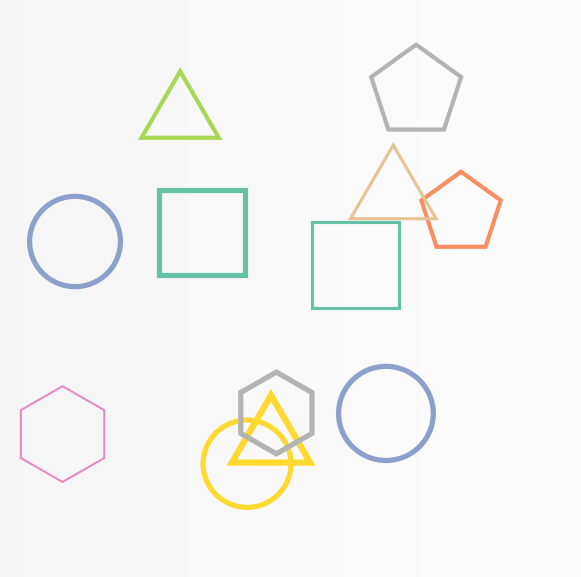[{"shape": "square", "thickness": 2.5, "radius": 0.37, "center": [0.348, 0.596]}, {"shape": "square", "thickness": 1.5, "radius": 0.37, "center": [0.611, 0.54]}, {"shape": "pentagon", "thickness": 2, "radius": 0.36, "center": [0.793, 0.63]}, {"shape": "circle", "thickness": 2.5, "radius": 0.39, "center": [0.129, 0.581]}, {"shape": "circle", "thickness": 2.5, "radius": 0.41, "center": [0.664, 0.283]}, {"shape": "hexagon", "thickness": 1, "radius": 0.41, "center": [0.108, 0.247]}, {"shape": "triangle", "thickness": 2, "radius": 0.38, "center": [0.31, 0.799]}, {"shape": "circle", "thickness": 2.5, "radius": 0.38, "center": [0.425, 0.196]}, {"shape": "triangle", "thickness": 3, "radius": 0.39, "center": [0.466, 0.237]}, {"shape": "triangle", "thickness": 1.5, "radius": 0.42, "center": [0.677, 0.663]}, {"shape": "pentagon", "thickness": 2, "radius": 0.41, "center": [0.716, 0.841]}, {"shape": "hexagon", "thickness": 2.5, "radius": 0.35, "center": [0.475, 0.284]}]